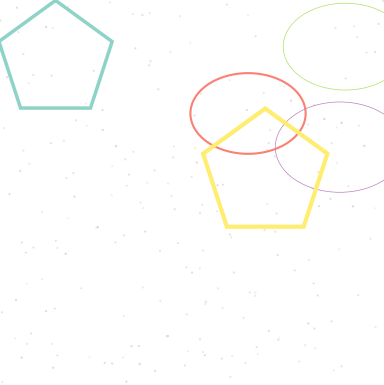[{"shape": "pentagon", "thickness": 2.5, "radius": 0.77, "center": [0.144, 0.844]}, {"shape": "oval", "thickness": 1.5, "radius": 0.75, "center": [0.644, 0.705]}, {"shape": "oval", "thickness": 0.5, "radius": 0.81, "center": [0.897, 0.879]}, {"shape": "oval", "thickness": 0.5, "radius": 0.84, "center": [0.883, 0.618]}, {"shape": "pentagon", "thickness": 3, "radius": 0.85, "center": [0.689, 0.548]}]